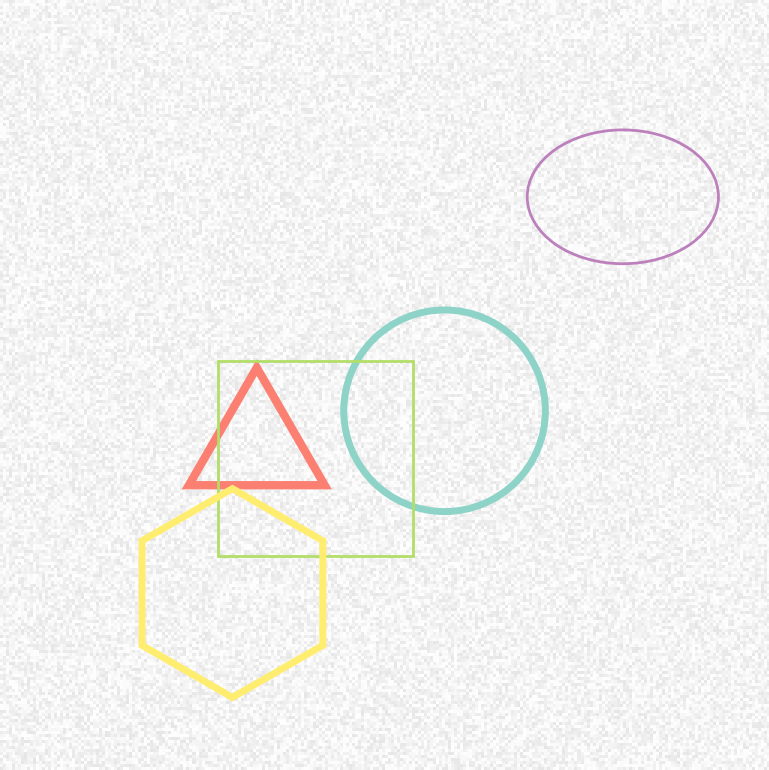[{"shape": "circle", "thickness": 2.5, "radius": 0.65, "center": [0.577, 0.467]}, {"shape": "triangle", "thickness": 3, "radius": 0.51, "center": [0.333, 0.421]}, {"shape": "square", "thickness": 1, "radius": 0.63, "center": [0.41, 0.405]}, {"shape": "oval", "thickness": 1, "radius": 0.62, "center": [0.809, 0.744]}, {"shape": "hexagon", "thickness": 2.5, "radius": 0.68, "center": [0.302, 0.23]}]